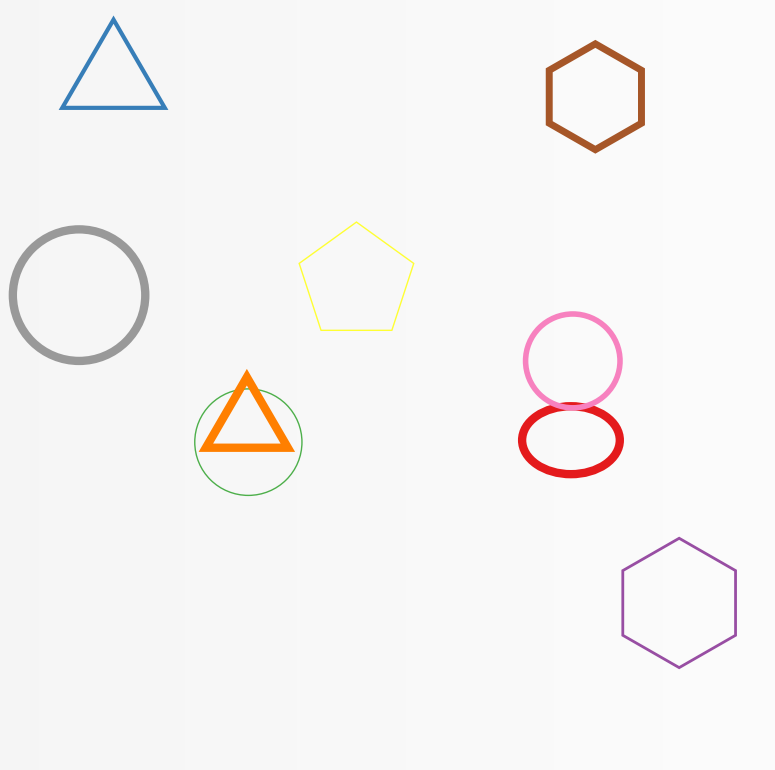[{"shape": "oval", "thickness": 3, "radius": 0.32, "center": [0.737, 0.428]}, {"shape": "triangle", "thickness": 1.5, "radius": 0.38, "center": [0.146, 0.898]}, {"shape": "circle", "thickness": 0.5, "radius": 0.35, "center": [0.32, 0.426]}, {"shape": "hexagon", "thickness": 1, "radius": 0.42, "center": [0.876, 0.217]}, {"shape": "triangle", "thickness": 3, "radius": 0.31, "center": [0.319, 0.449]}, {"shape": "pentagon", "thickness": 0.5, "radius": 0.39, "center": [0.46, 0.634]}, {"shape": "hexagon", "thickness": 2.5, "radius": 0.34, "center": [0.768, 0.874]}, {"shape": "circle", "thickness": 2, "radius": 0.3, "center": [0.739, 0.531]}, {"shape": "circle", "thickness": 3, "radius": 0.43, "center": [0.102, 0.617]}]